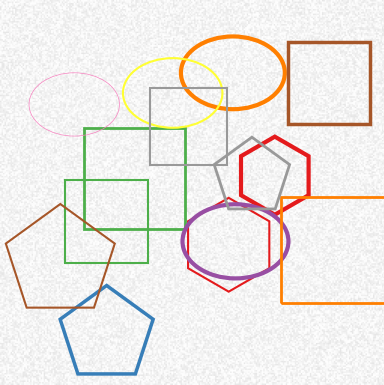[{"shape": "hexagon", "thickness": 3, "radius": 0.51, "center": [0.714, 0.544]}, {"shape": "hexagon", "thickness": 1.5, "radius": 0.61, "center": [0.594, 0.364]}, {"shape": "pentagon", "thickness": 2.5, "radius": 0.63, "center": [0.277, 0.131]}, {"shape": "square", "thickness": 2, "radius": 0.65, "center": [0.35, 0.536]}, {"shape": "square", "thickness": 1.5, "radius": 0.54, "center": [0.278, 0.424]}, {"shape": "oval", "thickness": 3, "radius": 0.69, "center": [0.612, 0.373]}, {"shape": "oval", "thickness": 3, "radius": 0.67, "center": [0.605, 0.811]}, {"shape": "square", "thickness": 2, "radius": 0.69, "center": [0.869, 0.35]}, {"shape": "oval", "thickness": 1.5, "radius": 0.65, "center": [0.449, 0.759]}, {"shape": "square", "thickness": 2.5, "radius": 0.53, "center": [0.855, 0.785]}, {"shape": "pentagon", "thickness": 1.5, "radius": 0.74, "center": [0.157, 0.321]}, {"shape": "oval", "thickness": 0.5, "radius": 0.59, "center": [0.193, 0.729]}, {"shape": "pentagon", "thickness": 2, "radius": 0.51, "center": [0.654, 0.541]}, {"shape": "square", "thickness": 1.5, "radius": 0.5, "center": [0.489, 0.672]}]